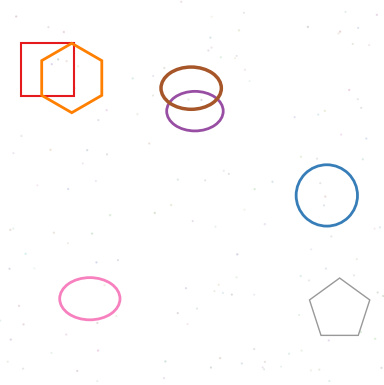[{"shape": "square", "thickness": 1.5, "radius": 0.34, "center": [0.124, 0.82]}, {"shape": "circle", "thickness": 2, "radius": 0.4, "center": [0.849, 0.492]}, {"shape": "oval", "thickness": 2, "radius": 0.37, "center": [0.506, 0.711]}, {"shape": "hexagon", "thickness": 2, "radius": 0.45, "center": [0.186, 0.797]}, {"shape": "oval", "thickness": 2.5, "radius": 0.39, "center": [0.497, 0.771]}, {"shape": "oval", "thickness": 2, "radius": 0.39, "center": [0.233, 0.224]}, {"shape": "pentagon", "thickness": 1, "radius": 0.41, "center": [0.882, 0.195]}]